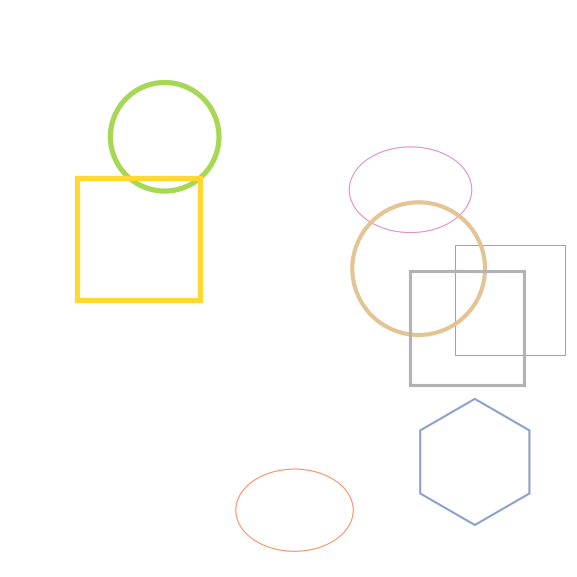[{"shape": "square", "thickness": 0.5, "radius": 0.48, "center": [0.883, 0.48]}, {"shape": "oval", "thickness": 0.5, "radius": 0.51, "center": [0.51, 0.116]}, {"shape": "hexagon", "thickness": 1, "radius": 0.55, "center": [0.822, 0.199]}, {"shape": "oval", "thickness": 0.5, "radius": 0.53, "center": [0.711, 0.671]}, {"shape": "circle", "thickness": 2.5, "radius": 0.47, "center": [0.285, 0.762]}, {"shape": "square", "thickness": 2.5, "radius": 0.53, "center": [0.24, 0.585]}, {"shape": "circle", "thickness": 2, "radius": 0.57, "center": [0.725, 0.534]}, {"shape": "square", "thickness": 1.5, "radius": 0.49, "center": [0.808, 0.432]}]